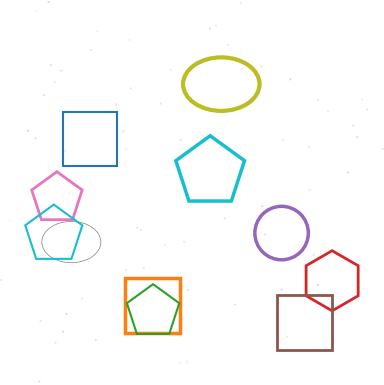[{"shape": "square", "thickness": 1.5, "radius": 0.35, "center": [0.234, 0.639]}, {"shape": "square", "thickness": 2.5, "radius": 0.36, "center": [0.397, 0.206]}, {"shape": "pentagon", "thickness": 1.5, "radius": 0.36, "center": [0.398, 0.19]}, {"shape": "hexagon", "thickness": 2, "radius": 0.39, "center": [0.863, 0.271]}, {"shape": "circle", "thickness": 2.5, "radius": 0.35, "center": [0.731, 0.395]}, {"shape": "square", "thickness": 2, "radius": 0.36, "center": [0.791, 0.161]}, {"shape": "pentagon", "thickness": 2, "radius": 0.34, "center": [0.148, 0.485]}, {"shape": "oval", "thickness": 0.5, "radius": 0.38, "center": [0.185, 0.371]}, {"shape": "oval", "thickness": 3, "radius": 0.5, "center": [0.575, 0.781]}, {"shape": "pentagon", "thickness": 2.5, "radius": 0.47, "center": [0.546, 0.554]}, {"shape": "pentagon", "thickness": 1.5, "radius": 0.39, "center": [0.14, 0.391]}]